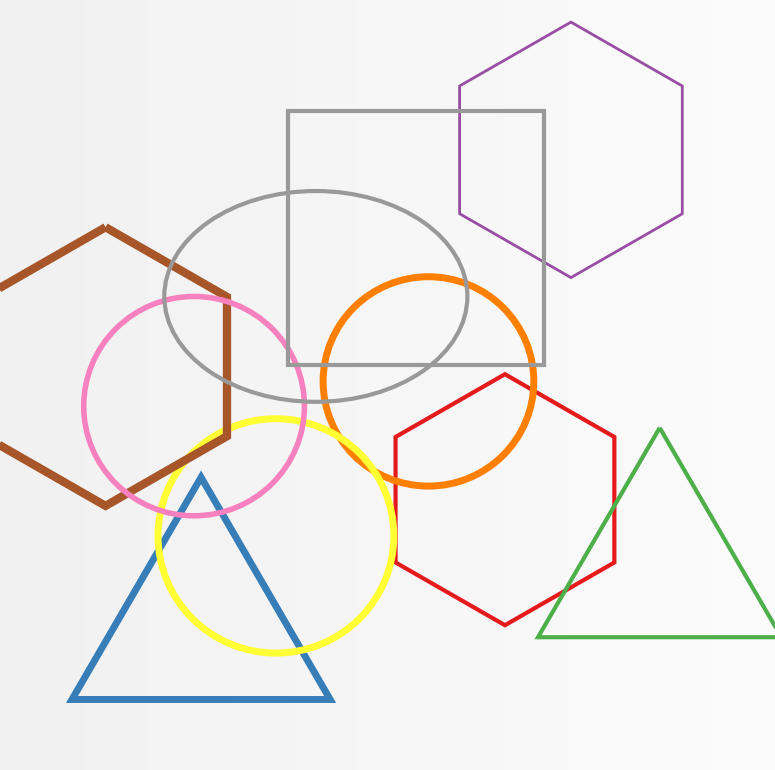[{"shape": "hexagon", "thickness": 1.5, "radius": 0.81, "center": [0.652, 0.351]}, {"shape": "triangle", "thickness": 2.5, "radius": 0.96, "center": [0.259, 0.188]}, {"shape": "triangle", "thickness": 1.5, "radius": 0.91, "center": [0.851, 0.263]}, {"shape": "hexagon", "thickness": 1, "radius": 0.83, "center": [0.737, 0.805]}, {"shape": "circle", "thickness": 2.5, "radius": 0.68, "center": [0.553, 0.505]}, {"shape": "circle", "thickness": 2.5, "radius": 0.76, "center": [0.356, 0.304]}, {"shape": "hexagon", "thickness": 3, "radius": 0.9, "center": [0.136, 0.524]}, {"shape": "circle", "thickness": 2, "radius": 0.71, "center": [0.25, 0.473]}, {"shape": "square", "thickness": 1.5, "radius": 0.83, "center": [0.537, 0.691]}, {"shape": "oval", "thickness": 1.5, "radius": 0.98, "center": [0.408, 0.615]}]